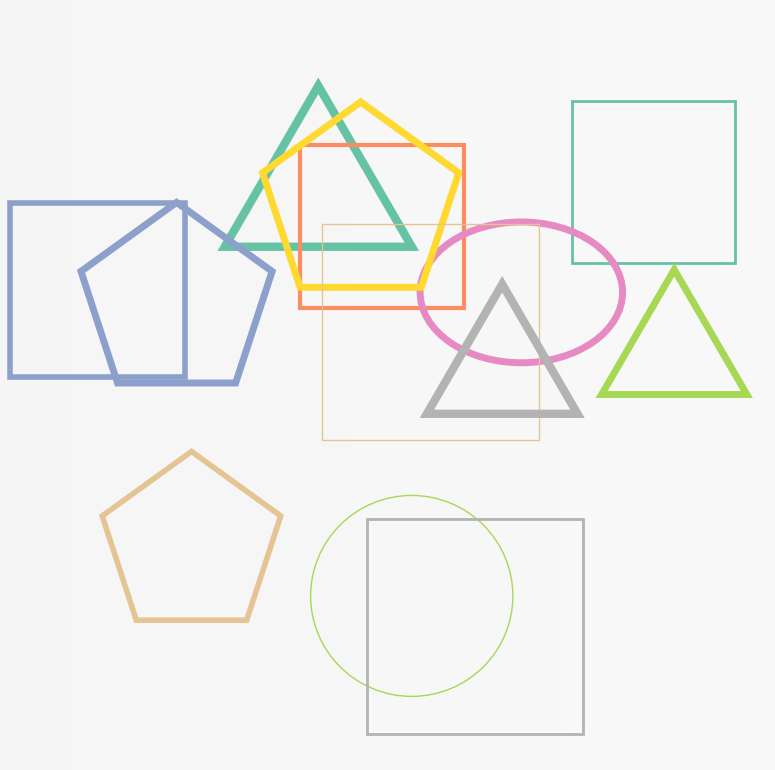[{"shape": "triangle", "thickness": 3, "radius": 0.7, "center": [0.411, 0.749]}, {"shape": "square", "thickness": 1, "radius": 0.53, "center": [0.843, 0.764]}, {"shape": "square", "thickness": 1.5, "radius": 0.53, "center": [0.493, 0.705]}, {"shape": "pentagon", "thickness": 2.5, "radius": 0.65, "center": [0.228, 0.607]}, {"shape": "square", "thickness": 2, "radius": 0.56, "center": [0.126, 0.623]}, {"shape": "oval", "thickness": 2.5, "radius": 0.65, "center": [0.673, 0.62]}, {"shape": "triangle", "thickness": 2.5, "radius": 0.54, "center": [0.87, 0.542]}, {"shape": "circle", "thickness": 0.5, "radius": 0.65, "center": [0.531, 0.226]}, {"shape": "pentagon", "thickness": 2.5, "radius": 0.67, "center": [0.465, 0.735]}, {"shape": "square", "thickness": 0.5, "radius": 0.7, "center": [0.556, 0.569]}, {"shape": "pentagon", "thickness": 2, "radius": 0.61, "center": [0.247, 0.293]}, {"shape": "square", "thickness": 1, "radius": 0.7, "center": [0.612, 0.187]}, {"shape": "triangle", "thickness": 3, "radius": 0.56, "center": [0.648, 0.519]}]